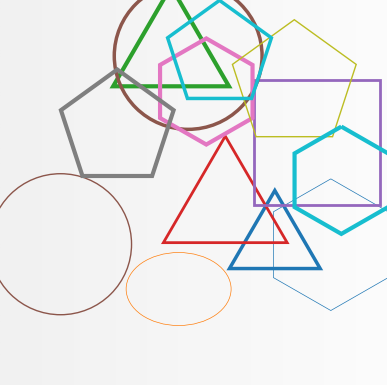[{"shape": "hexagon", "thickness": 0.5, "radius": 0.85, "center": [0.854, 0.364]}, {"shape": "triangle", "thickness": 2.5, "radius": 0.68, "center": [0.709, 0.37]}, {"shape": "oval", "thickness": 0.5, "radius": 0.68, "center": [0.461, 0.249]}, {"shape": "triangle", "thickness": 3, "radius": 0.86, "center": [0.441, 0.862]}, {"shape": "triangle", "thickness": 2, "radius": 0.92, "center": [0.581, 0.462]}, {"shape": "square", "thickness": 2, "radius": 0.81, "center": [0.819, 0.63]}, {"shape": "circle", "thickness": 2.5, "radius": 0.95, "center": [0.486, 0.855]}, {"shape": "circle", "thickness": 1, "radius": 0.92, "center": [0.156, 0.366]}, {"shape": "hexagon", "thickness": 3, "radius": 0.69, "center": [0.532, 0.762]}, {"shape": "pentagon", "thickness": 3, "radius": 0.76, "center": [0.303, 0.667]}, {"shape": "pentagon", "thickness": 1, "radius": 0.84, "center": [0.76, 0.781]}, {"shape": "pentagon", "thickness": 2.5, "radius": 0.7, "center": [0.567, 0.858]}, {"shape": "hexagon", "thickness": 3, "radius": 0.7, "center": [0.881, 0.532]}]